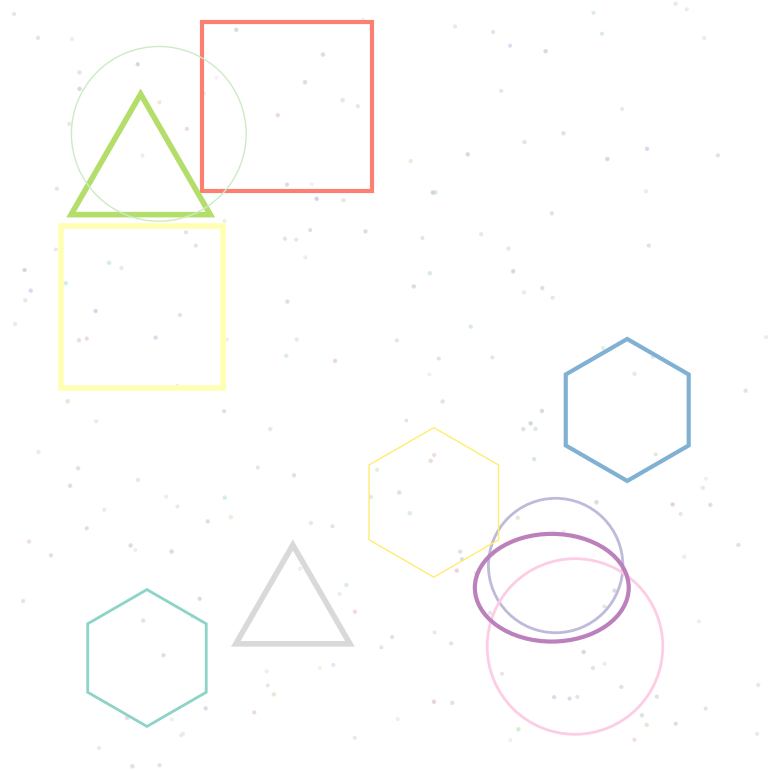[{"shape": "hexagon", "thickness": 1, "radius": 0.44, "center": [0.191, 0.145]}, {"shape": "square", "thickness": 2, "radius": 0.53, "center": [0.185, 0.602]}, {"shape": "circle", "thickness": 1, "radius": 0.44, "center": [0.722, 0.266]}, {"shape": "square", "thickness": 1.5, "radius": 0.55, "center": [0.373, 0.862]}, {"shape": "hexagon", "thickness": 1.5, "radius": 0.46, "center": [0.815, 0.468]}, {"shape": "triangle", "thickness": 2, "radius": 0.52, "center": [0.183, 0.773]}, {"shape": "circle", "thickness": 1, "radius": 0.57, "center": [0.747, 0.16]}, {"shape": "triangle", "thickness": 2, "radius": 0.43, "center": [0.38, 0.207]}, {"shape": "oval", "thickness": 1.5, "radius": 0.5, "center": [0.717, 0.237]}, {"shape": "circle", "thickness": 0.5, "radius": 0.57, "center": [0.206, 0.826]}, {"shape": "hexagon", "thickness": 0.5, "radius": 0.49, "center": [0.563, 0.348]}]